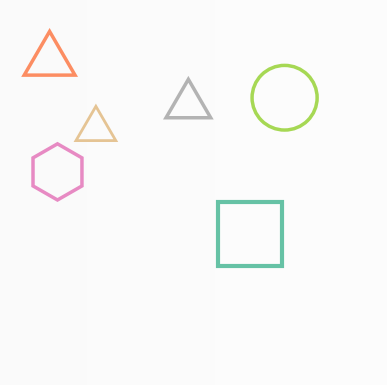[{"shape": "square", "thickness": 3, "radius": 0.41, "center": [0.646, 0.392]}, {"shape": "triangle", "thickness": 2.5, "radius": 0.38, "center": [0.128, 0.843]}, {"shape": "hexagon", "thickness": 2.5, "radius": 0.36, "center": [0.148, 0.553]}, {"shape": "circle", "thickness": 2.5, "radius": 0.42, "center": [0.734, 0.746]}, {"shape": "triangle", "thickness": 2, "radius": 0.3, "center": [0.247, 0.664]}, {"shape": "triangle", "thickness": 2.5, "radius": 0.33, "center": [0.486, 0.727]}]